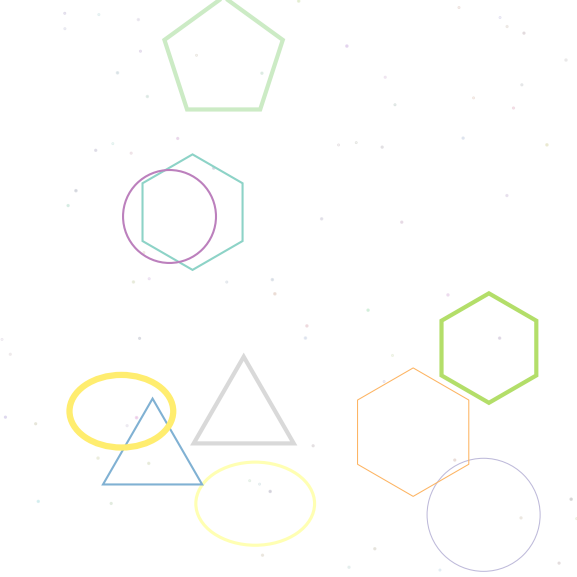[{"shape": "hexagon", "thickness": 1, "radius": 0.5, "center": [0.333, 0.632]}, {"shape": "oval", "thickness": 1.5, "radius": 0.51, "center": [0.442, 0.127]}, {"shape": "circle", "thickness": 0.5, "radius": 0.49, "center": [0.837, 0.108]}, {"shape": "triangle", "thickness": 1, "radius": 0.5, "center": [0.264, 0.21]}, {"shape": "hexagon", "thickness": 0.5, "radius": 0.56, "center": [0.715, 0.251]}, {"shape": "hexagon", "thickness": 2, "radius": 0.47, "center": [0.847, 0.396]}, {"shape": "triangle", "thickness": 2, "radius": 0.5, "center": [0.422, 0.281]}, {"shape": "circle", "thickness": 1, "radius": 0.4, "center": [0.294, 0.624]}, {"shape": "pentagon", "thickness": 2, "radius": 0.54, "center": [0.387, 0.897]}, {"shape": "oval", "thickness": 3, "radius": 0.45, "center": [0.21, 0.287]}]